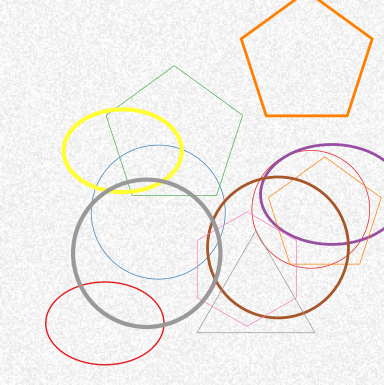[{"shape": "circle", "thickness": 0.5, "radius": 0.76, "center": [0.807, 0.456]}, {"shape": "oval", "thickness": 1, "radius": 0.77, "center": [0.272, 0.16]}, {"shape": "circle", "thickness": 0.5, "radius": 0.87, "center": [0.411, 0.449]}, {"shape": "pentagon", "thickness": 0.5, "radius": 0.93, "center": [0.453, 0.643]}, {"shape": "oval", "thickness": 2, "radius": 0.93, "center": [0.862, 0.495]}, {"shape": "pentagon", "thickness": 0.5, "radius": 0.77, "center": [0.844, 0.439]}, {"shape": "pentagon", "thickness": 2, "radius": 0.89, "center": [0.797, 0.844]}, {"shape": "oval", "thickness": 3, "radius": 0.77, "center": [0.319, 0.608]}, {"shape": "circle", "thickness": 2, "radius": 0.92, "center": [0.722, 0.357]}, {"shape": "hexagon", "thickness": 0.5, "radius": 0.74, "center": [0.641, 0.301]}, {"shape": "triangle", "thickness": 0.5, "radius": 0.88, "center": [0.665, 0.224]}, {"shape": "circle", "thickness": 3, "radius": 0.96, "center": [0.381, 0.342]}]